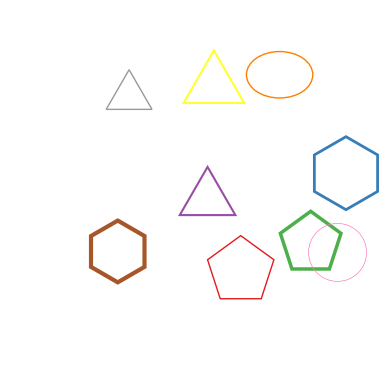[{"shape": "pentagon", "thickness": 1, "radius": 0.45, "center": [0.625, 0.297]}, {"shape": "hexagon", "thickness": 2, "radius": 0.47, "center": [0.899, 0.55]}, {"shape": "pentagon", "thickness": 2.5, "radius": 0.41, "center": [0.807, 0.368]}, {"shape": "triangle", "thickness": 1.5, "radius": 0.42, "center": [0.539, 0.483]}, {"shape": "oval", "thickness": 1, "radius": 0.43, "center": [0.726, 0.806]}, {"shape": "triangle", "thickness": 1.5, "radius": 0.45, "center": [0.556, 0.778]}, {"shape": "hexagon", "thickness": 3, "radius": 0.4, "center": [0.306, 0.347]}, {"shape": "circle", "thickness": 0.5, "radius": 0.38, "center": [0.877, 0.344]}, {"shape": "triangle", "thickness": 1, "radius": 0.34, "center": [0.335, 0.75]}]